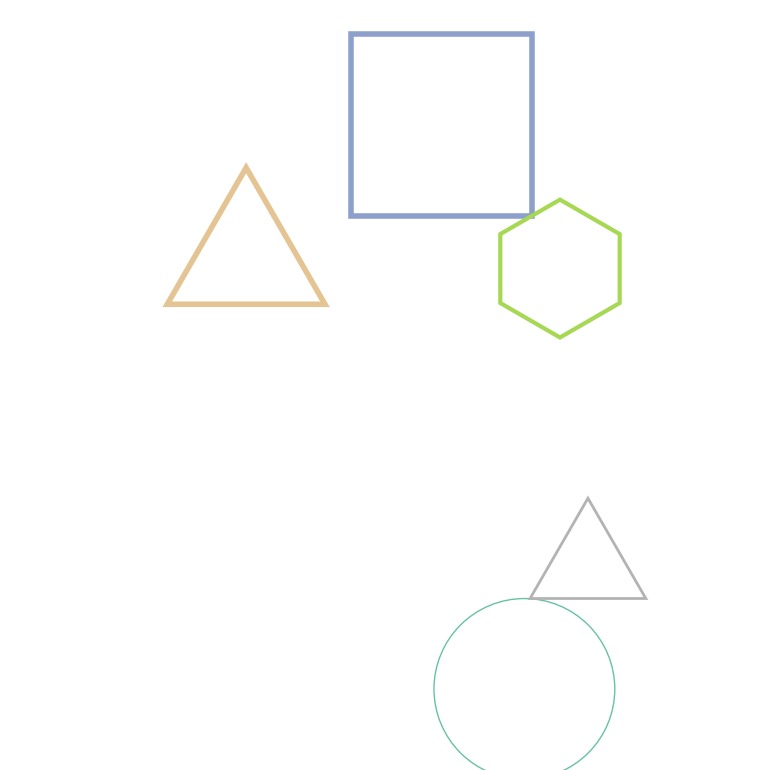[{"shape": "circle", "thickness": 0.5, "radius": 0.59, "center": [0.681, 0.105]}, {"shape": "square", "thickness": 2, "radius": 0.59, "center": [0.573, 0.837]}, {"shape": "hexagon", "thickness": 1.5, "radius": 0.45, "center": [0.727, 0.651]}, {"shape": "triangle", "thickness": 2, "radius": 0.59, "center": [0.32, 0.664]}, {"shape": "triangle", "thickness": 1, "radius": 0.43, "center": [0.764, 0.266]}]